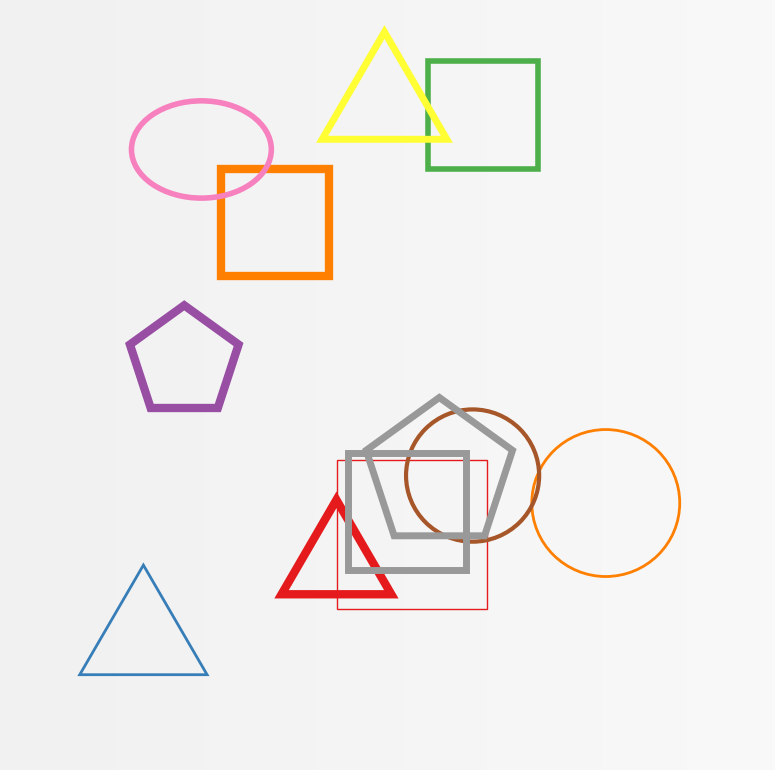[{"shape": "triangle", "thickness": 3, "radius": 0.41, "center": [0.434, 0.269]}, {"shape": "square", "thickness": 0.5, "radius": 0.48, "center": [0.531, 0.306]}, {"shape": "triangle", "thickness": 1, "radius": 0.47, "center": [0.185, 0.171]}, {"shape": "square", "thickness": 2, "radius": 0.35, "center": [0.623, 0.85]}, {"shape": "pentagon", "thickness": 3, "radius": 0.37, "center": [0.238, 0.53]}, {"shape": "circle", "thickness": 1, "radius": 0.48, "center": [0.782, 0.347]}, {"shape": "square", "thickness": 3, "radius": 0.35, "center": [0.355, 0.711]}, {"shape": "triangle", "thickness": 2.5, "radius": 0.46, "center": [0.496, 0.866]}, {"shape": "circle", "thickness": 1.5, "radius": 0.43, "center": [0.61, 0.382]}, {"shape": "oval", "thickness": 2, "radius": 0.45, "center": [0.26, 0.806]}, {"shape": "square", "thickness": 2.5, "radius": 0.38, "center": [0.526, 0.336]}, {"shape": "pentagon", "thickness": 2.5, "radius": 0.5, "center": [0.567, 0.384]}]